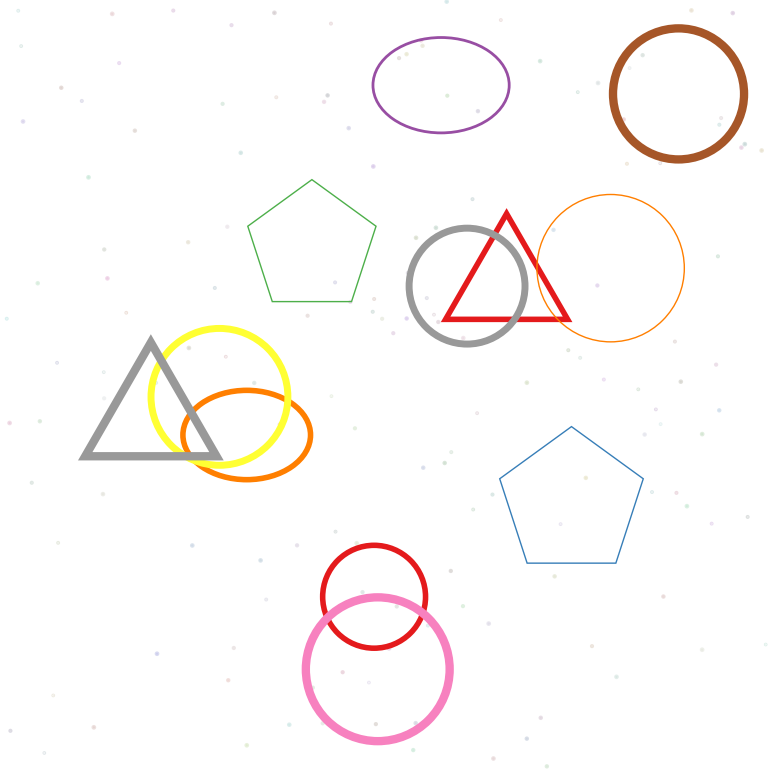[{"shape": "circle", "thickness": 2, "radius": 0.33, "center": [0.486, 0.225]}, {"shape": "triangle", "thickness": 2, "radius": 0.46, "center": [0.658, 0.631]}, {"shape": "pentagon", "thickness": 0.5, "radius": 0.49, "center": [0.742, 0.348]}, {"shape": "pentagon", "thickness": 0.5, "radius": 0.44, "center": [0.405, 0.679]}, {"shape": "oval", "thickness": 1, "radius": 0.44, "center": [0.573, 0.889]}, {"shape": "oval", "thickness": 2, "radius": 0.41, "center": [0.32, 0.435]}, {"shape": "circle", "thickness": 0.5, "radius": 0.48, "center": [0.793, 0.652]}, {"shape": "circle", "thickness": 2.5, "radius": 0.44, "center": [0.285, 0.485]}, {"shape": "circle", "thickness": 3, "radius": 0.43, "center": [0.881, 0.878]}, {"shape": "circle", "thickness": 3, "radius": 0.47, "center": [0.491, 0.131]}, {"shape": "triangle", "thickness": 3, "radius": 0.49, "center": [0.196, 0.457]}, {"shape": "circle", "thickness": 2.5, "radius": 0.38, "center": [0.607, 0.628]}]